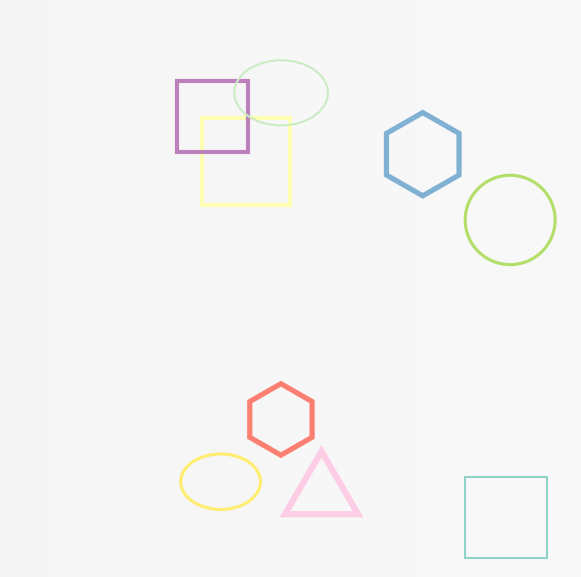[{"shape": "square", "thickness": 1, "radius": 0.35, "center": [0.871, 0.103]}, {"shape": "square", "thickness": 2, "radius": 0.38, "center": [0.423, 0.72]}, {"shape": "hexagon", "thickness": 2.5, "radius": 0.31, "center": [0.483, 0.273]}, {"shape": "hexagon", "thickness": 2.5, "radius": 0.36, "center": [0.727, 0.732]}, {"shape": "circle", "thickness": 1.5, "radius": 0.39, "center": [0.878, 0.618]}, {"shape": "triangle", "thickness": 3, "radius": 0.36, "center": [0.553, 0.145]}, {"shape": "square", "thickness": 2, "radius": 0.31, "center": [0.365, 0.798]}, {"shape": "oval", "thickness": 1, "radius": 0.4, "center": [0.484, 0.838]}, {"shape": "oval", "thickness": 1.5, "radius": 0.34, "center": [0.38, 0.165]}]